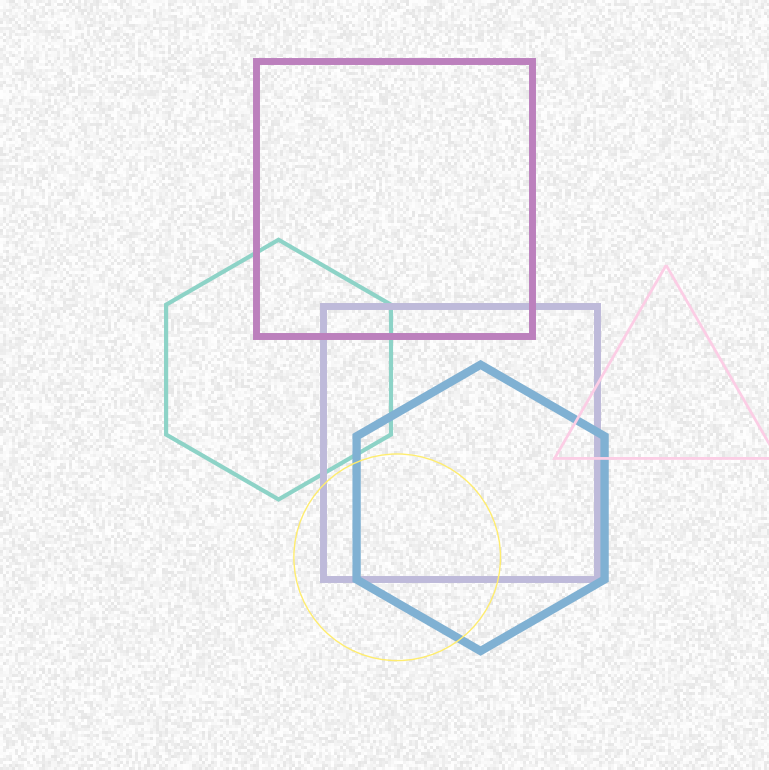[{"shape": "hexagon", "thickness": 1.5, "radius": 0.84, "center": [0.362, 0.52]}, {"shape": "square", "thickness": 2.5, "radius": 0.89, "center": [0.597, 0.426]}, {"shape": "hexagon", "thickness": 3, "radius": 0.93, "center": [0.624, 0.34]}, {"shape": "triangle", "thickness": 1, "radius": 0.84, "center": [0.865, 0.488]}, {"shape": "square", "thickness": 2.5, "radius": 0.89, "center": [0.512, 0.742]}, {"shape": "circle", "thickness": 0.5, "radius": 0.67, "center": [0.516, 0.276]}]